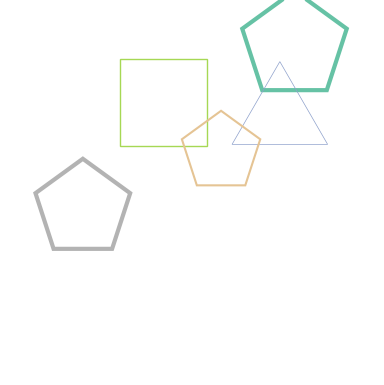[{"shape": "pentagon", "thickness": 3, "radius": 0.71, "center": [0.765, 0.881]}, {"shape": "triangle", "thickness": 0.5, "radius": 0.72, "center": [0.727, 0.697]}, {"shape": "square", "thickness": 1, "radius": 0.57, "center": [0.425, 0.734]}, {"shape": "pentagon", "thickness": 1.5, "radius": 0.54, "center": [0.574, 0.605]}, {"shape": "pentagon", "thickness": 3, "radius": 0.65, "center": [0.215, 0.458]}]